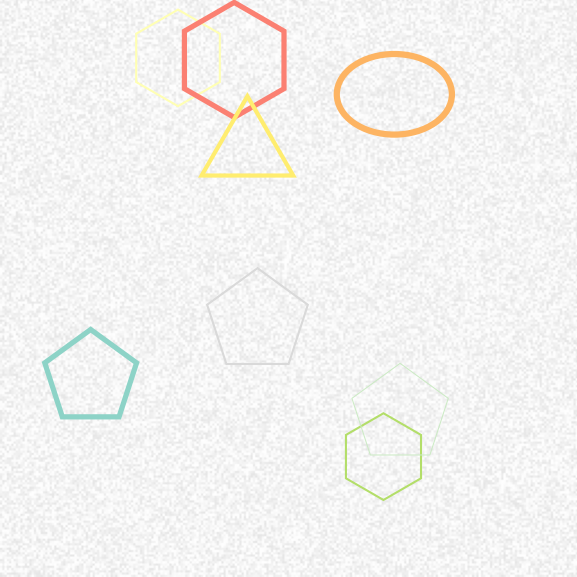[{"shape": "pentagon", "thickness": 2.5, "radius": 0.42, "center": [0.157, 0.345]}, {"shape": "hexagon", "thickness": 1, "radius": 0.42, "center": [0.308, 0.899]}, {"shape": "hexagon", "thickness": 2.5, "radius": 0.5, "center": [0.406, 0.895]}, {"shape": "oval", "thickness": 3, "radius": 0.5, "center": [0.683, 0.836]}, {"shape": "hexagon", "thickness": 1, "radius": 0.38, "center": [0.664, 0.208]}, {"shape": "pentagon", "thickness": 1, "radius": 0.46, "center": [0.446, 0.443]}, {"shape": "pentagon", "thickness": 0.5, "radius": 0.44, "center": [0.693, 0.282]}, {"shape": "triangle", "thickness": 2, "radius": 0.46, "center": [0.428, 0.741]}]